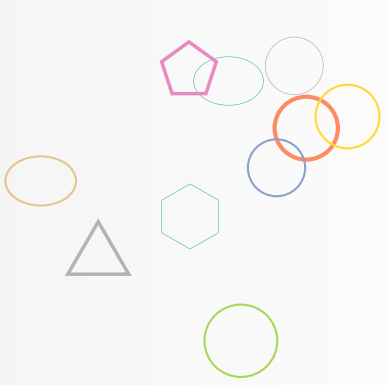[{"shape": "oval", "thickness": 0.5, "radius": 0.45, "center": [0.59, 0.79]}, {"shape": "hexagon", "thickness": 0.5, "radius": 0.42, "center": [0.491, 0.438]}, {"shape": "circle", "thickness": 3, "radius": 0.41, "center": [0.79, 0.667]}, {"shape": "circle", "thickness": 1.5, "radius": 0.37, "center": [0.714, 0.564]}, {"shape": "pentagon", "thickness": 2.5, "radius": 0.37, "center": [0.488, 0.817]}, {"shape": "circle", "thickness": 1.5, "radius": 0.47, "center": [0.622, 0.115]}, {"shape": "circle", "thickness": 1.5, "radius": 0.41, "center": [0.897, 0.697]}, {"shape": "oval", "thickness": 1.5, "radius": 0.46, "center": [0.105, 0.53]}, {"shape": "triangle", "thickness": 2.5, "radius": 0.45, "center": [0.254, 0.333]}, {"shape": "circle", "thickness": 0.5, "radius": 0.37, "center": [0.759, 0.829]}]